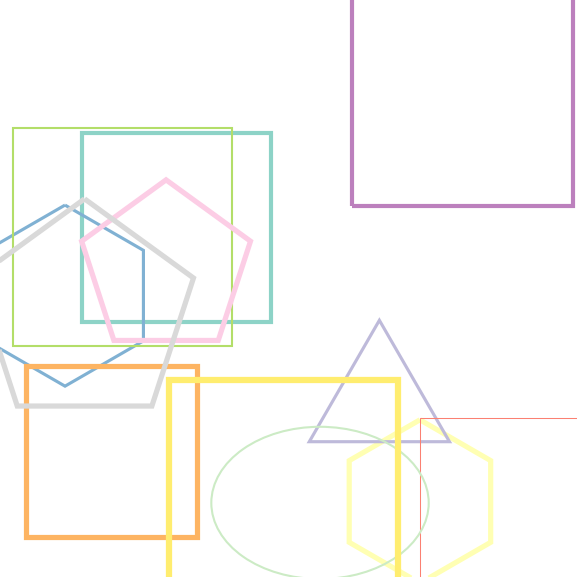[{"shape": "square", "thickness": 2, "radius": 0.82, "center": [0.306, 0.605]}, {"shape": "hexagon", "thickness": 2.5, "radius": 0.71, "center": [0.727, 0.131]}, {"shape": "triangle", "thickness": 1.5, "radius": 0.7, "center": [0.657, 0.304]}, {"shape": "square", "thickness": 0.5, "radius": 0.74, "center": [0.875, 0.128]}, {"shape": "hexagon", "thickness": 1.5, "radius": 0.78, "center": [0.113, 0.487]}, {"shape": "square", "thickness": 2.5, "radius": 0.74, "center": [0.193, 0.217]}, {"shape": "square", "thickness": 1, "radius": 0.95, "center": [0.213, 0.589]}, {"shape": "pentagon", "thickness": 2.5, "radius": 0.77, "center": [0.288, 0.534]}, {"shape": "pentagon", "thickness": 2.5, "radius": 0.99, "center": [0.146, 0.456]}, {"shape": "square", "thickness": 2, "radius": 0.95, "center": [0.801, 0.834]}, {"shape": "oval", "thickness": 1, "radius": 0.94, "center": [0.554, 0.128]}, {"shape": "square", "thickness": 3, "radius": 0.99, "center": [0.49, 0.144]}]